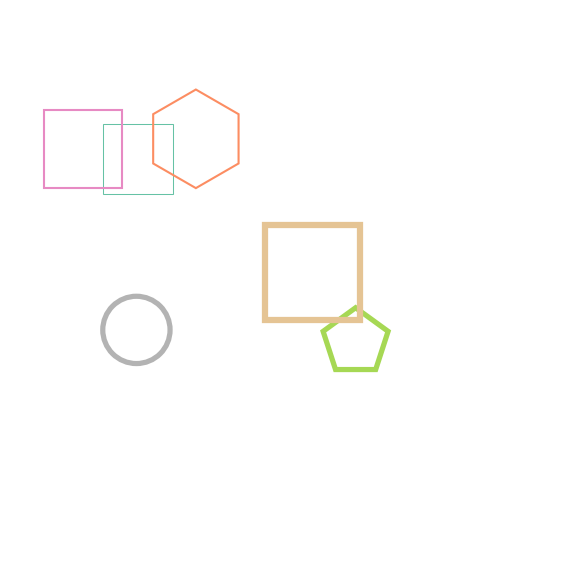[{"shape": "square", "thickness": 0.5, "radius": 0.3, "center": [0.239, 0.724]}, {"shape": "hexagon", "thickness": 1, "radius": 0.43, "center": [0.339, 0.759]}, {"shape": "square", "thickness": 1, "radius": 0.34, "center": [0.144, 0.741]}, {"shape": "pentagon", "thickness": 2.5, "radius": 0.3, "center": [0.616, 0.407]}, {"shape": "square", "thickness": 3, "radius": 0.41, "center": [0.541, 0.527]}, {"shape": "circle", "thickness": 2.5, "radius": 0.29, "center": [0.236, 0.428]}]